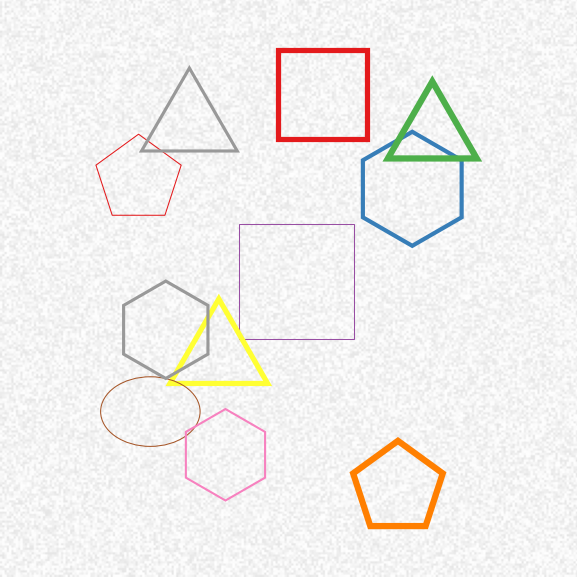[{"shape": "pentagon", "thickness": 0.5, "radius": 0.39, "center": [0.24, 0.689]}, {"shape": "square", "thickness": 2.5, "radius": 0.38, "center": [0.558, 0.835]}, {"shape": "hexagon", "thickness": 2, "radius": 0.49, "center": [0.714, 0.672]}, {"shape": "triangle", "thickness": 3, "radius": 0.44, "center": [0.749, 0.769]}, {"shape": "square", "thickness": 0.5, "radius": 0.5, "center": [0.514, 0.512]}, {"shape": "pentagon", "thickness": 3, "radius": 0.41, "center": [0.689, 0.154]}, {"shape": "triangle", "thickness": 2.5, "radius": 0.49, "center": [0.379, 0.384]}, {"shape": "oval", "thickness": 0.5, "radius": 0.43, "center": [0.26, 0.286]}, {"shape": "hexagon", "thickness": 1, "radius": 0.4, "center": [0.39, 0.212]}, {"shape": "hexagon", "thickness": 1.5, "radius": 0.42, "center": [0.287, 0.428]}, {"shape": "triangle", "thickness": 1.5, "radius": 0.48, "center": [0.328, 0.786]}]